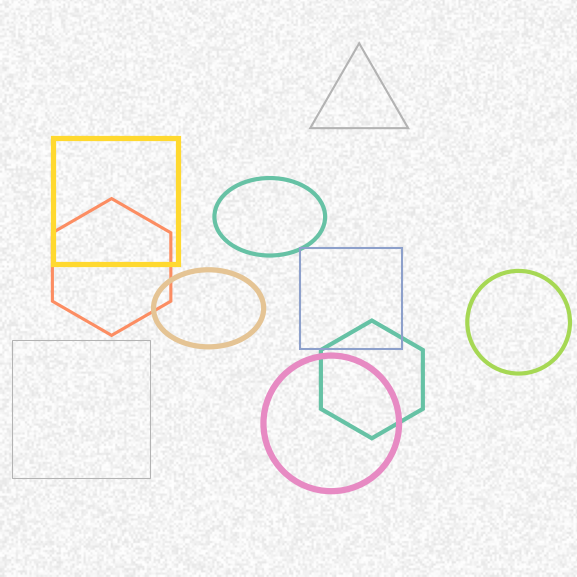[{"shape": "hexagon", "thickness": 2, "radius": 0.51, "center": [0.644, 0.342]}, {"shape": "oval", "thickness": 2, "radius": 0.48, "center": [0.467, 0.624]}, {"shape": "hexagon", "thickness": 1.5, "radius": 0.59, "center": [0.193, 0.537]}, {"shape": "square", "thickness": 1, "radius": 0.44, "center": [0.608, 0.482]}, {"shape": "circle", "thickness": 3, "radius": 0.59, "center": [0.574, 0.266]}, {"shape": "circle", "thickness": 2, "radius": 0.44, "center": [0.898, 0.441]}, {"shape": "square", "thickness": 2.5, "radius": 0.54, "center": [0.2, 0.651]}, {"shape": "oval", "thickness": 2.5, "radius": 0.48, "center": [0.361, 0.465]}, {"shape": "triangle", "thickness": 1, "radius": 0.49, "center": [0.622, 0.826]}, {"shape": "square", "thickness": 0.5, "radius": 0.6, "center": [0.14, 0.29]}]